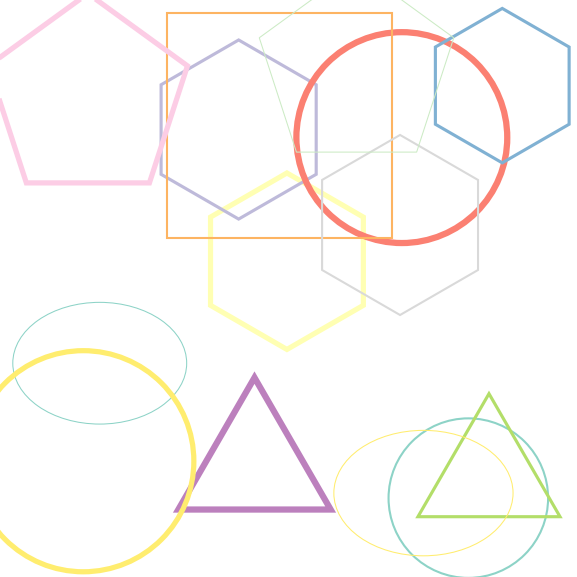[{"shape": "oval", "thickness": 0.5, "radius": 0.75, "center": [0.173, 0.37]}, {"shape": "circle", "thickness": 1, "radius": 0.69, "center": [0.811, 0.137]}, {"shape": "hexagon", "thickness": 2.5, "radius": 0.76, "center": [0.497, 0.547]}, {"shape": "hexagon", "thickness": 1.5, "radius": 0.78, "center": [0.413, 0.775]}, {"shape": "circle", "thickness": 3, "radius": 0.91, "center": [0.696, 0.761]}, {"shape": "hexagon", "thickness": 1.5, "radius": 0.67, "center": [0.87, 0.851]}, {"shape": "square", "thickness": 1, "radius": 0.97, "center": [0.484, 0.781]}, {"shape": "triangle", "thickness": 1.5, "radius": 0.71, "center": [0.847, 0.175]}, {"shape": "pentagon", "thickness": 2.5, "radius": 0.91, "center": [0.152, 0.829]}, {"shape": "hexagon", "thickness": 1, "radius": 0.78, "center": [0.693, 0.61]}, {"shape": "triangle", "thickness": 3, "radius": 0.76, "center": [0.441, 0.193]}, {"shape": "pentagon", "thickness": 0.5, "radius": 0.89, "center": [0.617, 0.879]}, {"shape": "circle", "thickness": 2.5, "radius": 0.96, "center": [0.144, 0.2]}, {"shape": "oval", "thickness": 0.5, "radius": 0.78, "center": [0.733, 0.145]}]